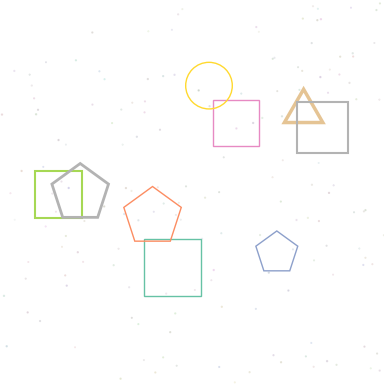[{"shape": "square", "thickness": 1, "radius": 0.37, "center": [0.449, 0.305]}, {"shape": "pentagon", "thickness": 1, "radius": 0.39, "center": [0.396, 0.437]}, {"shape": "pentagon", "thickness": 1, "radius": 0.29, "center": [0.719, 0.343]}, {"shape": "square", "thickness": 1, "radius": 0.3, "center": [0.614, 0.68]}, {"shape": "square", "thickness": 1.5, "radius": 0.31, "center": [0.152, 0.494]}, {"shape": "circle", "thickness": 1, "radius": 0.3, "center": [0.543, 0.778]}, {"shape": "triangle", "thickness": 2.5, "radius": 0.29, "center": [0.789, 0.711]}, {"shape": "square", "thickness": 1.5, "radius": 0.33, "center": [0.838, 0.668]}, {"shape": "pentagon", "thickness": 2, "radius": 0.39, "center": [0.208, 0.498]}]